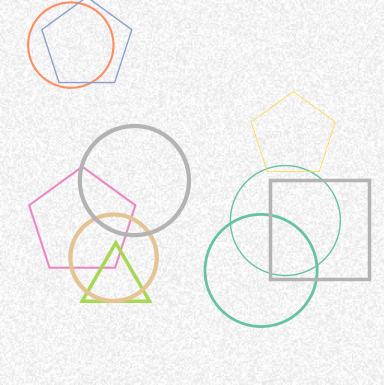[{"shape": "circle", "thickness": 1, "radius": 0.71, "center": [0.741, 0.427]}, {"shape": "circle", "thickness": 2, "radius": 0.73, "center": [0.678, 0.297]}, {"shape": "circle", "thickness": 1.5, "radius": 0.55, "center": [0.184, 0.883]}, {"shape": "pentagon", "thickness": 1, "radius": 0.61, "center": [0.226, 0.885]}, {"shape": "pentagon", "thickness": 1.5, "radius": 0.73, "center": [0.214, 0.422]}, {"shape": "triangle", "thickness": 2.5, "radius": 0.51, "center": [0.301, 0.268]}, {"shape": "pentagon", "thickness": 0.5, "radius": 0.57, "center": [0.762, 0.647]}, {"shape": "circle", "thickness": 3, "radius": 0.56, "center": [0.295, 0.331]}, {"shape": "circle", "thickness": 3, "radius": 0.71, "center": [0.349, 0.531]}, {"shape": "square", "thickness": 2.5, "radius": 0.64, "center": [0.829, 0.404]}]